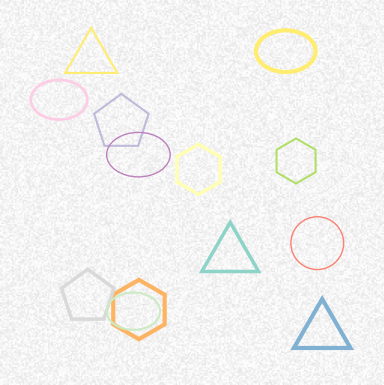[{"shape": "triangle", "thickness": 2.5, "radius": 0.43, "center": [0.598, 0.337]}, {"shape": "hexagon", "thickness": 2.5, "radius": 0.33, "center": [0.516, 0.56]}, {"shape": "pentagon", "thickness": 1.5, "radius": 0.37, "center": [0.315, 0.682]}, {"shape": "circle", "thickness": 1, "radius": 0.34, "center": [0.824, 0.368]}, {"shape": "triangle", "thickness": 3, "radius": 0.42, "center": [0.837, 0.139]}, {"shape": "hexagon", "thickness": 3, "radius": 0.39, "center": [0.361, 0.196]}, {"shape": "hexagon", "thickness": 1.5, "radius": 0.29, "center": [0.769, 0.582]}, {"shape": "oval", "thickness": 2, "radius": 0.37, "center": [0.153, 0.741]}, {"shape": "pentagon", "thickness": 2.5, "radius": 0.36, "center": [0.228, 0.229]}, {"shape": "oval", "thickness": 1, "radius": 0.41, "center": [0.359, 0.598]}, {"shape": "oval", "thickness": 1.5, "radius": 0.35, "center": [0.347, 0.192]}, {"shape": "oval", "thickness": 3, "radius": 0.39, "center": [0.742, 0.867]}, {"shape": "triangle", "thickness": 1.5, "radius": 0.39, "center": [0.237, 0.85]}]